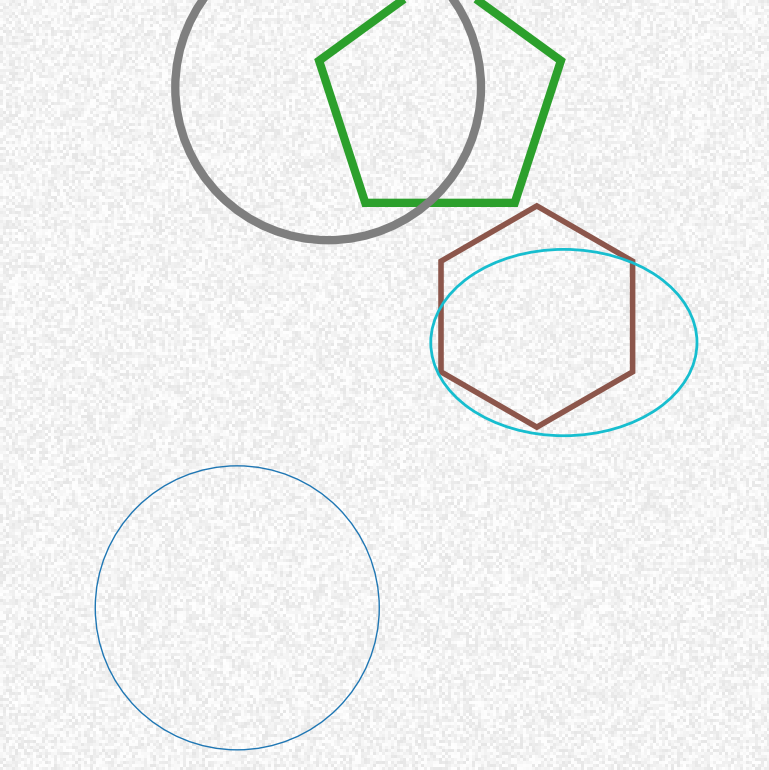[{"shape": "circle", "thickness": 0.5, "radius": 0.92, "center": [0.308, 0.211]}, {"shape": "pentagon", "thickness": 3, "radius": 0.83, "center": [0.571, 0.87]}, {"shape": "hexagon", "thickness": 2, "radius": 0.72, "center": [0.697, 0.589]}, {"shape": "circle", "thickness": 3, "radius": 0.99, "center": [0.426, 0.887]}, {"shape": "oval", "thickness": 1, "radius": 0.86, "center": [0.732, 0.555]}]